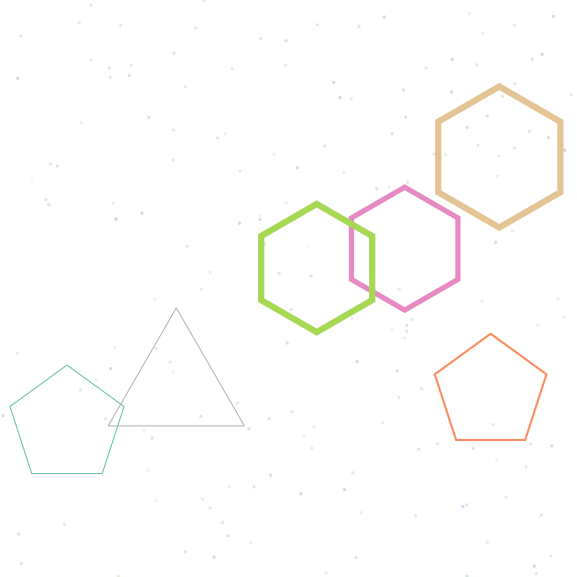[{"shape": "pentagon", "thickness": 0.5, "radius": 0.52, "center": [0.116, 0.263]}, {"shape": "pentagon", "thickness": 1, "radius": 0.51, "center": [0.85, 0.32]}, {"shape": "hexagon", "thickness": 2.5, "radius": 0.53, "center": [0.701, 0.569]}, {"shape": "hexagon", "thickness": 3, "radius": 0.55, "center": [0.548, 0.535]}, {"shape": "hexagon", "thickness": 3, "radius": 0.61, "center": [0.865, 0.727]}, {"shape": "triangle", "thickness": 0.5, "radius": 0.68, "center": [0.305, 0.33]}]